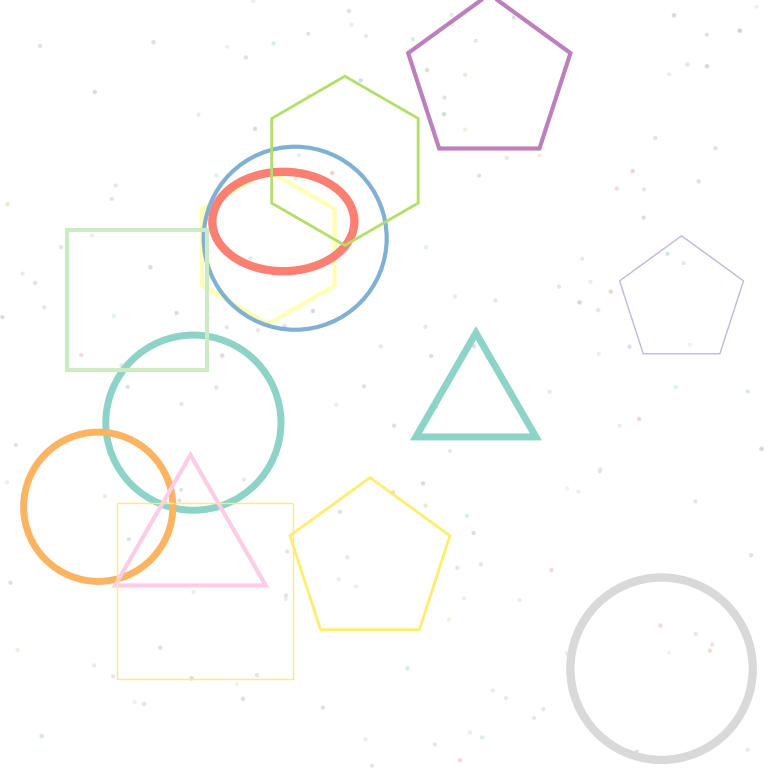[{"shape": "triangle", "thickness": 2.5, "radius": 0.45, "center": [0.618, 0.478]}, {"shape": "circle", "thickness": 2.5, "radius": 0.57, "center": [0.251, 0.451]}, {"shape": "hexagon", "thickness": 1.5, "radius": 0.5, "center": [0.348, 0.679]}, {"shape": "pentagon", "thickness": 0.5, "radius": 0.42, "center": [0.885, 0.609]}, {"shape": "oval", "thickness": 3, "radius": 0.46, "center": [0.368, 0.712]}, {"shape": "circle", "thickness": 1.5, "radius": 0.59, "center": [0.383, 0.691]}, {"shape": "circle", "thickness": 2.5, "radius": 0.48, "center": [0.128, 0.342]}, {"shape": "hexagon", "thickness": 1, "radius": 0.55, "center": [0.448, 0.791]}, {"shape": "triangle", "thickness": 1.5, "radius": 0.56, "center": [0.247, 0.296]}, {"shape": "circle", "thickness": 3, "radius": 0.59, "center": [0.859, 0.132]}, {"shape": "pentagon", "thickness": 1.5, "radius": 0.55, "center": [0.635, 0.897]}, {"shape": "square", "thickness": 1.5, "radius": 0.45, "center": [0.177, 0.611]}, {"shape": "square", "thickness": 0.5, "radius": 0.57, "center": [0.266, 0.232]}, {"shape": "pentagon", "thickness": 1, "radius": 0.55, "center": [0.48, 0.271]}]